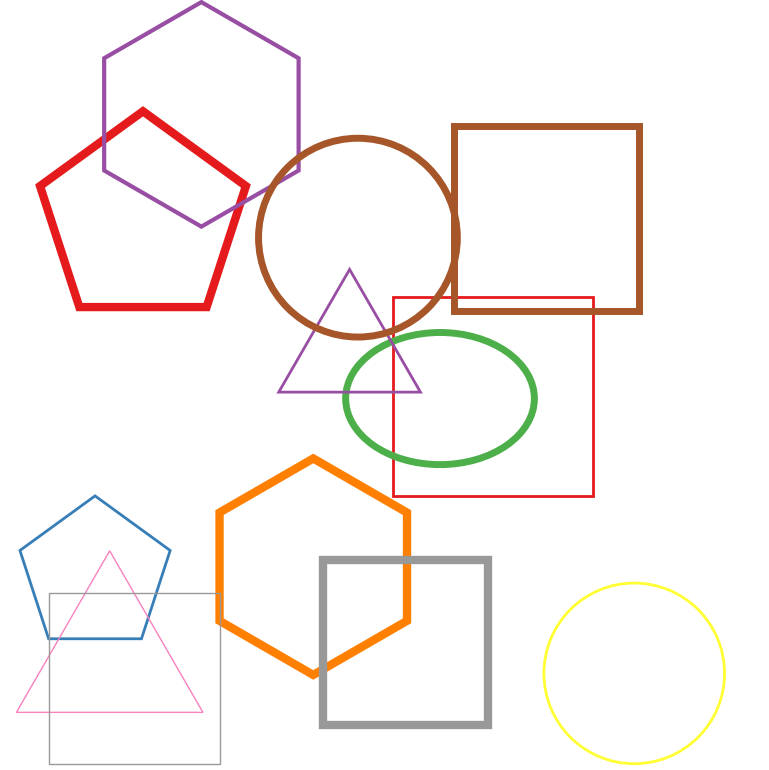[{"shape": "square", "thickness": 1, "radius": 0.65, "center": [0.64, 0.485]}, {"shape": "pentagon", "thickness": 3, "radius": 0.7, "center": [0.186, 0.715]}, {"shape": "pentagon", "thickness": 1, "radius": 0.51, "center": [0.123, 0.253]}, {"shape": "oval", "thickness": 2.5, "radius": 0.61, "center": [0.571, 0.482]}, {"shape": "triangle", "thickness": 1, "radius": 0.53, "center": [0.454, 0.544]}, {"shape": "hexagon", "thickness": 1.5, "radius": 0.73, "center": [0.262, 0.851]}, {"shape": "hexagon", "thickness": 3, "radius": 0.7, "center": [0.407, 0.264]}, {"shape": "circle", "thickness": 1, "radius": 0.59, "center": [0.824, 0.125]}, {"shape": "square", "thickness": 2.5, "radius": 0.6, "center": [0.71, 0.716]}, {"shape": "circle", "thickness": 2.5, "radius": 0.65, "center": [0.465, 0.691]}, {"shape": "triangle", "thickness": 0.5, "radius": 0.7, "center": [0.142, 0.145]}, {"shape": "square", "thickness": 3, "radius": 0.53, "center": [0.527, 0.166]}, {"shape": "square", "thickness": 0.5, "radius": 0.56, "center": [0.175, 0.119]}]